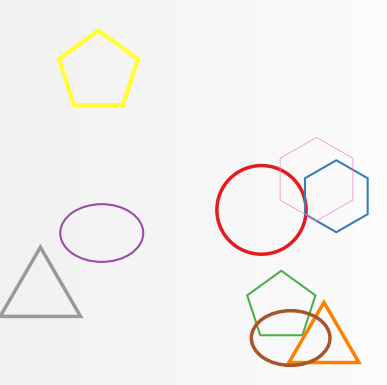[{"shape": "circle", "thickness": 2.5, "radius": 0.58, "center": [0.675, 0.455]}, {"shape": "hexagon", "thickness": 1.5, "radius": 0.47, "center": [0.868, 0.49]}, {"shape": "pentagon", "thickness": 1.5, "radius": 0.46, "center": [0.726, 0.204]}, {"shape": "oval", "thickness": 1.5, "radius": 0.54, "center": [0.263, 0.395]}, {"shape": "triangle", "thickness": 2.5, "radius": 0.52, "center": [0.836, 0.111]}, {"shape": "pentagon", "thickness": 3, "radius": 0.54, "center": [0.254, 0.814]}, {"shape": "oval", "thickness": 2.5, "radius": 0.51, "center": [0.75, 0.122]}, {"shape": "hexagon", "thickness": 0.5, "radius": 0.54, "center": [0.817, 0.535]}, {"shape": "triangle", "thickness": 2.5, "radius": 0.6, "center": [0.104, 0.238]}]